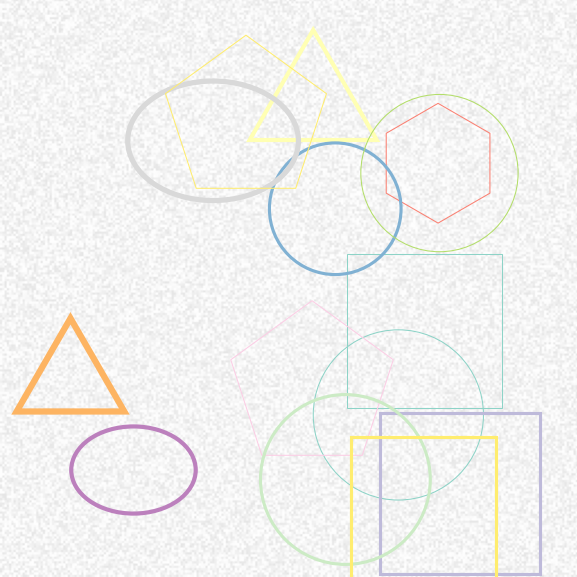[{"shape": "circle", "thickness": 0.5, "radius": 0.74, "center": [0.69, 0.281]}, {"shape": "square", "thickness": 0.5, "radius": 0.67, "center": [0.735, 0.426]}, {"shape": "triangle", "thickness": 2, "radius": 0.64, "center": [0.542, 0.82]}, {"shape": "square", "thickness": 1.5, "radius": 0.7, "center": [0.797, 0.144]}, {"shape": "hexagon", "thickness": 0.5, "radius": 0.52, "center": [0.759, 0.716]}, {"shape": "circle", "thickness": 1.5, "radius": 0.57, "center": [0.58, 0.638]}, {"shape": "triangle", "thickness": 3, "radius": 0.54, "center": [0.122, 0.34]}, {"shape": "circle", "thickness": 0.5, "radius": 0.68, "center": [0.761, 0.699]}, {"shape": "pentagon", "thickness": 0.5, "radius": 0.74, "center": [0.54, 0.33]}, {"shape": "oval", "thickness": 2.5, "radius": 0.74, "center": [0.369, 0.755]}, {"shape": "oval", "thickness": 2, "radius": 0.54, "center": [0.231, 0.185]}, {"shape": "circle", "thickness": 1.5, "radius": 0.74, "center": [0.598, 0.169]}, {"shape": "square", "thickness": 1.5, "radius": 0.63, "center": [0.733, 0.116]}, {"shape": "pentagon", "thickness": 0.5, "radius": 0.73, "center": [0.426, 0.792]}]